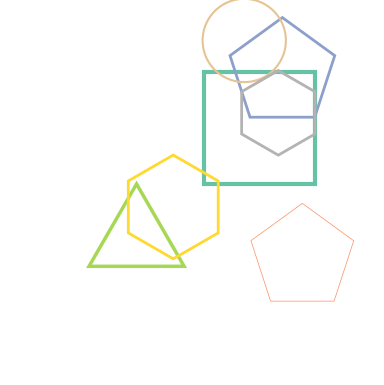[{"shape": "square", "thickness": 3, "radius": 0.72, "center": [0.674, 0.667]}, {"shape": "pentagon", "thickness": 0.5, "radius": 0.7, "center": [0.785, 0.331]}, {"shape": "pentagon", "thickness": 2, "radius": 0.72, "center": [0.733, 0.811]}, {"shape": "triangle", "thickness": 2.5, "radius": 0.71, "center": [0.355, 0.38]}, {"shape": "hexagon", "thickness": 2, "radius": 0.67, "center": [0.45, 0.462]}, {"shape": "circle", "thickness": 1.5, "radius": 0.54, "center": [0.634, 0.895]}, {"shape": "hexagon", "thickness": 2, "radius": 0.55, "center": [0.723, 0.707]}]